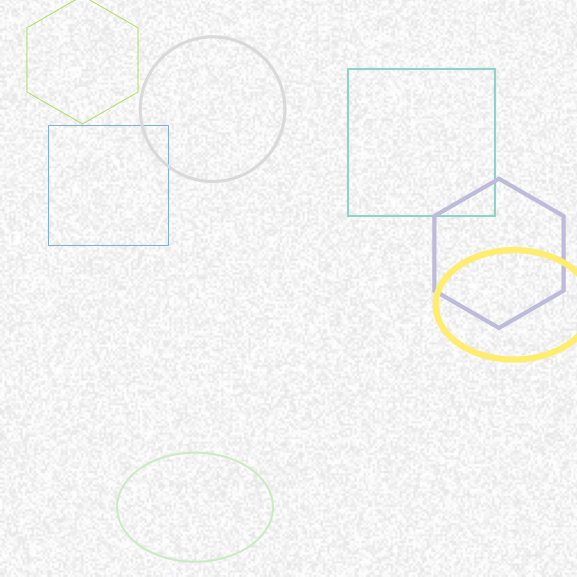[{"shape": "square", "thickness": 1, "radius": 0.64, "center": [0.729, 0.752]}, {"shape": "hexagon", "thickness": 2, "radius": 0.65, "center": [0.864, 0.56]}, {"shape": "square", "thickness": 0.5, "radius": 0.52, "center": [0.187, 0.678]}, {"shape": "hexagon", "thickness": 0.5, "radius": 0.56, "center": [0.143, 0.895]}, {"shape": "circle", "thickness": 1.5, "radius": 0.63, "center": [0.368, 0.81]}, {"shape": "oval", "thickness": 1, "radius": 0.68, "center": [0.338, 0.121]}, {"shape": "oval", "thickness": 3, "radius": 0.68, "center": [0.89, 0.471]}]